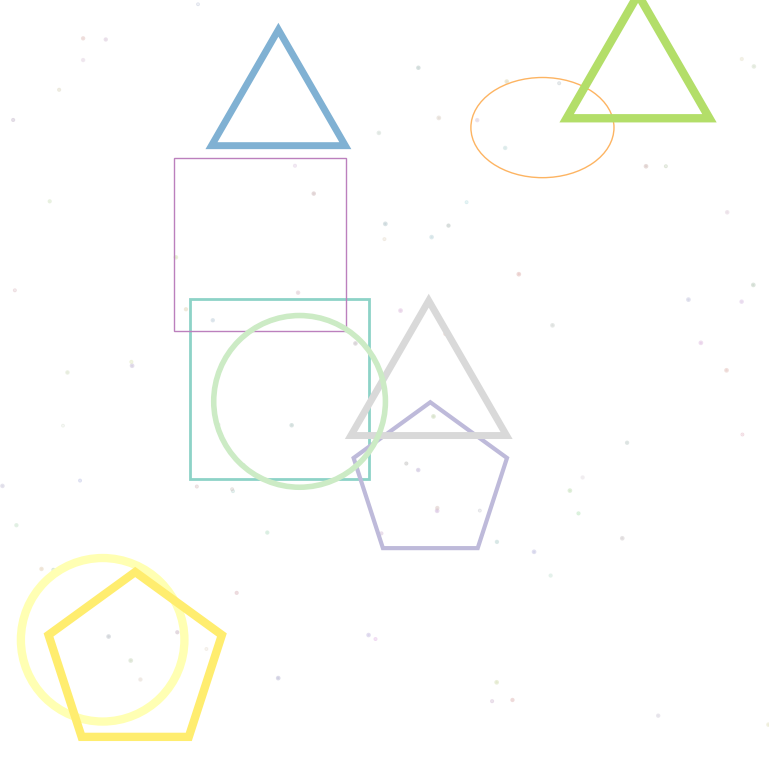[{"shape": "square", "thickness": 1, "radius": 0.58, "center": [0.363, 0.495]}, {"shape": "circle", "thickness": 3, "radius": 0.53, "center": [0.133, 0.169]}, {"shape": "pentagon", "thickness": 1.5, "radius": 0.52, "center": [0.559, 0.373]}, {"shape": "triangle", "thickness": 2.5, "radius": 0.5, "center": [0.362, 0.861]}, {"shape": "oval", "thickness": 0.5, "radius": 0.46, "center": [0.704, 0.834]}, {"shape": "triangle", "thickness": 3, "radius": 0.54, "center": [0.829, 0.9]}, {"shape": "triangle", "thickness": 2.5, "radius": 0.58, "center": [0.557, 0.493]}, {"shape": "square", "thickness": 0.5, "radius": 0.56, "center": [0.337, 0.683]}, {"shape": "circle", "thickness": 2, "radius": 0.56, "center": [0.389, 0.479]}, {"shape": "pentagon", "thickness": 3, "radius": 0.59, "center": [0.176, 0.139]}]